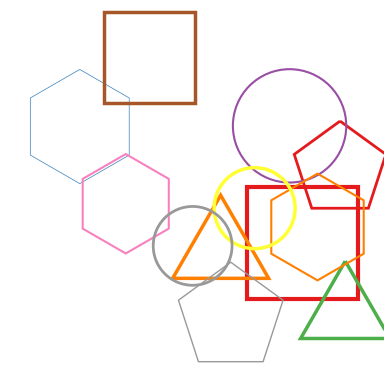[{"shape": "square", "thickness": 3, "radius": 0.72, "center": [0.786, 0.369]}, {"shape": "pentagon", "thickness": 2, "radius": 0.63, "center": [0.883, 0.56]}, {"shape": "hexagon", "thickness": 0.5, "radius": 0.74, "center": [0.207, 0.671]}, {"shape": "triangle", "thickness": 2.5, "radius": 0.67, "center": [0.897, 0.188]}, {"shape": "circle", "thickness": 1.5, "radius": 0.74, "center": [0.752, 0.673]}, {"shape": "triangle", "thickness": 2.5, "radius": 0.72, "center": [0.573, 0.349]}, {"shape": "hexagon", "thickness": 1.5, "radius": 0.69, "center": [0.825, 0.41]}, {"shape": "circle", "thickness": 2.5, "radius": 0.53, "center": [0.661, 0.459]}, {"shape": "square", "thickness": 2.5, "radius": 0.6, "center": [0.389, 0.851]}, {"shape": "hexagon", "thickness": 1.5, "radius": 0.65, "center": [0.327, 0.471]}, {"shape": "pentagon", "thickness": 1, "radius": 0.71, "center": [0.599, 0.176]}, {"shape": "circle", "thickness": 2, "radius": 0.51, "center": [0.5, 0.361]}]